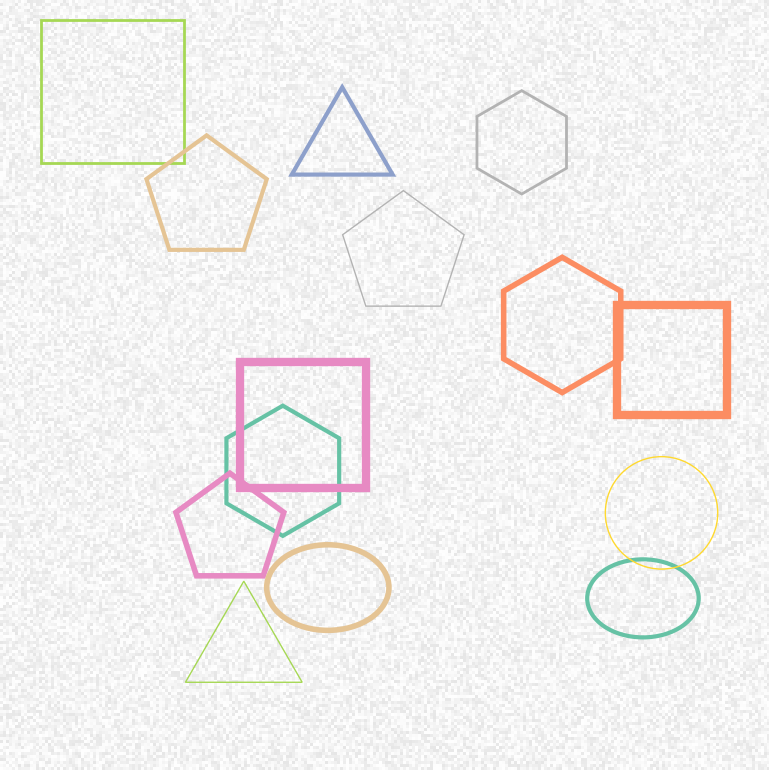[{"shape": "hexagon", "thickness": 1.5, "radius": 0.42, "center": [0.367, 0.389]}, {"shape": "oval", "thickness": 1.5, "radius": 0.36, "center": [0.835, 0.223]}, {"shape": "hexagon", "thickness": 2, "radius": 0.44, "center": [0.73, 0.578]}, {"shape": "square", "thickness": 3, "radius": 0.36, "center": [0.873, 0.533]}, {"shape": "triangle", "thickness": 1.5, "radius": 0.38, "center": [0.444, 0.811]}, {"shape": "square", "thickness": 3, "radius": 0.41, "center": [0.394, 0.449]}, {"shape": "pentagon", "thickness": 2, "radius": 0.37, "center": [0.299, 0.312]}, {"shape": "triangle", "thickness": 0.5, "radius": 0.44, "center": [0.317, 0.158]}, {"shape": "square", "thickness": 1, "radius": 0.46, "center": [0.147, 0.881]}, {"shape": "circle", "thickness": 0.5, "radius": 0.36, "center": [0.859, 0.334]}, {"shape": "pentagon", "thickness": 1.5, "radius": 0.41, "center": [0.268, 0.742]}, {"shape": "oval", "thickness": 2, "radius": 0.4, "center": [0.426, 0.237]}, {"shape": "hexagon", "thickness": 1, "radius": 0.34, "center": [0.678, 0.815]}, {"shape": "pentagon", "thickness": 0.5, "radius": 0.41, "center": [0.524, 0.67]}]